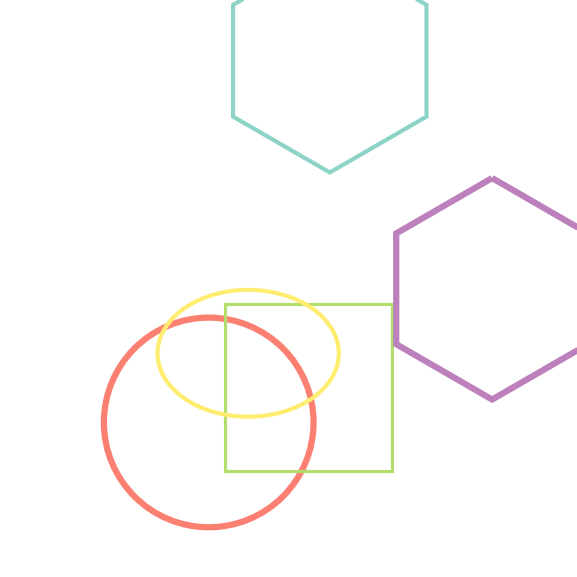[{"shape": "hexagon", "thickness": 2, "radius": 0.97, "center": [0.571, 0.894]}, {"shape": "circle", "thickness": 3, "radius": 0.91, "center": [0.361, 0.268]}, {"shape": "square", "thickness": 1.5, "radius": 0.72, "center": [0.534, 0.328]}, {"shape": "hexagon", "thickness": 3, "radius": 0.96, "center": [0.852, 0.499]}, {"shape": "oval", "thickness": 2, "radius": 0.78, "center": [0.43, 0.387]}]